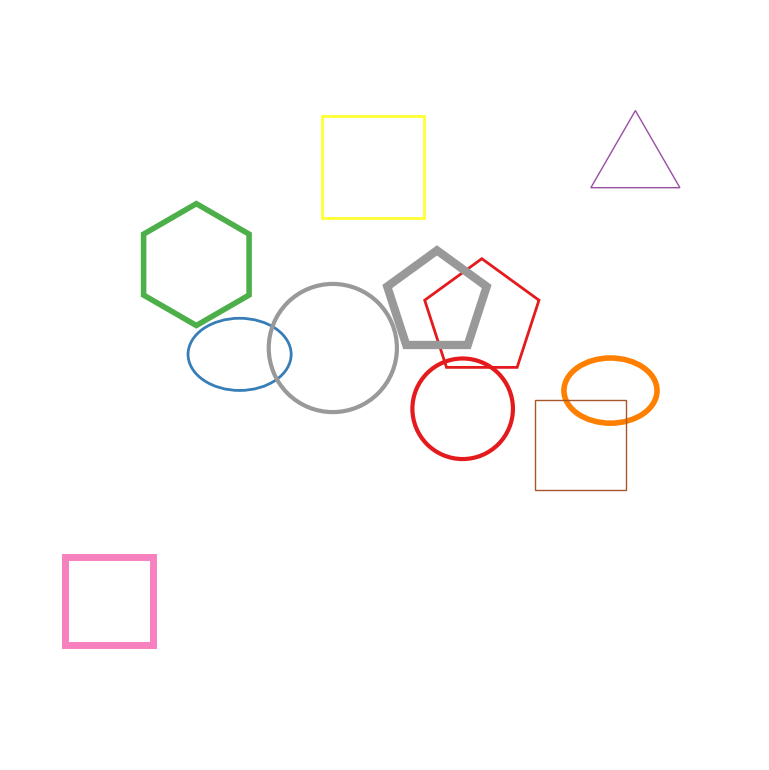[{"shape": "pentagon", "thickness": 1, "radius": 0.39, "center": [0.626, 0.586]}, {"shape": "circle", "thickness": 1.5, "radius": 0.33, "center": [0.601, 0.469]}, {"shape": "oval", "thickness": 1, "radius": 0.33, "center": [0.311, 0.54]}, {"shape": "hexagon", "thickness": 2, "radius": 0.4, "center": [0.255, 0.656]}, {"shape": "triangle", "thickness": 0.5, "radius": 0.33, "center": [0.825, 0.79]}, {"shape": "oval", "thickness": 2, "radius": 0.3, "center": [0.793, 0.493]}, {"shape": "square", "thickness": 1, "radius": 0.33, "center": [0.485, 0.783]}, {"shape": "square", "thickness": 0.5, "radius": 0.29, "center": [0.754, 0.422]}, {"shape": "square", "thickness": 2.5, "radius": 0.29, "center": [0.141, 0.22]}, {"shape": "circle", "thickness": 1.5, "radius": 0.42, "center": [0.432, 0.548]}, {"shape": "pentagon", "thickness": 3, "radius": 0.34, "center": [0.567, 0.607]}]